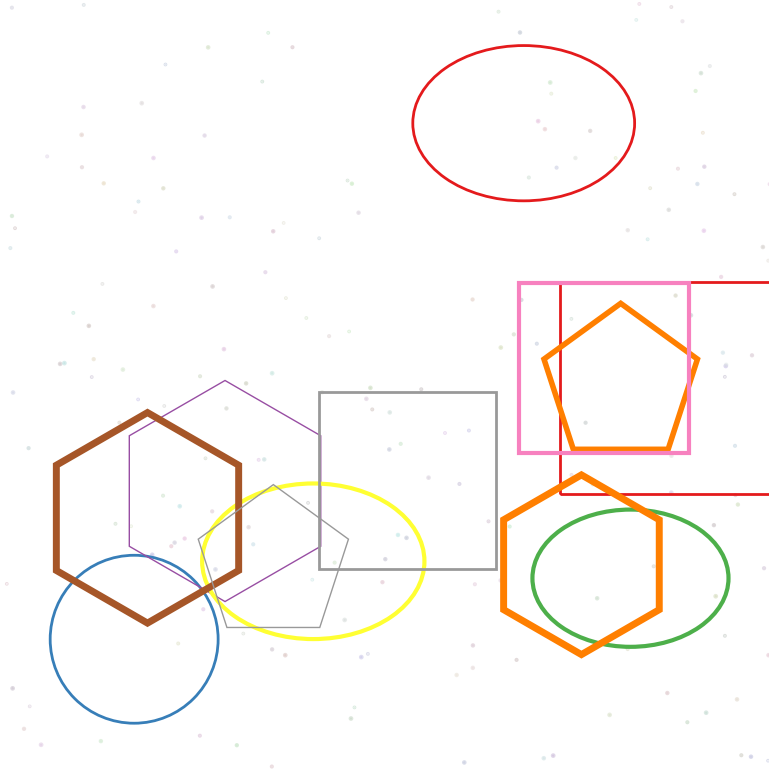[{"shape": "oval", "thickness": 1, "radius": 0.72, "center": [0.68, 0.84]}, {"shape": "square", "thickness": 1, "radius": 0.69, "center": [0.865, 0.496]}, {"shape": "circle", "thickness": 1, "radius": 0.55, "center": [0.174, 0.17]}, {"shape": "oval", "thickness": 1.5, "radius": 0.64, "center": [0.819, 0.249]}, {"shape": "hexagon", "thickness": 0.5, "radius": 0.72, "center": [0.292, 0.362]}, {"shape": "hexagon", "thickness": 2.5, "radius": 0.58, "center": [0.755, 0.267]}, {"shape": "pentagon", "thickness": 2, "radius": 0.52, "center": [0.806, 0.501]}, {"shape": "oval", "thickness": 1.5, "radius": 0.72, "center": [0.407, 0.271]}, {"shape": "hexagon", "thickness": 2.5, "radius": 0.68, "center": [0.192, 0.327]}, {"shape": "square", "thickness": 1.5, "radius": 0.55, "center": [0.784, 0.522]}, {"shape": "square", "thickness": 1, "radius": 0.57, "center": [0.529, 0.376]}, {"shape": "pentagon", "thickness": 0.5, "radius": 0.51, "center": [0.355, 0.268]}]